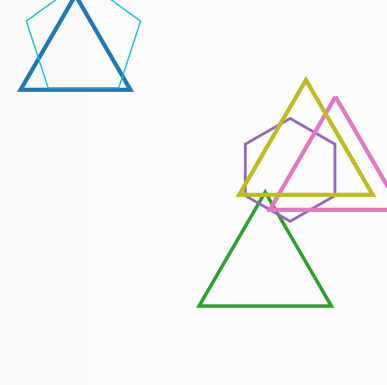[{"shape": "triangle", "thickness": 3, "radius": 0.82, "center": [0.195, 0.849]}, {"shape": "triangle", "thickness": 2.5, "radius": 0.99, "center": [0.684, 0.304]}, {"shape": "hexagon", "thickness": 2, "radius": 0.67, "center": [0.749, 0.559]}, {"shape": "triangle", "thickness": 3, "radius": 0.98, "center": [0.866, 0.553]}, {"shape": "triangle", "thickness": 3, "radius": 0.99, "center": [0.79, 0.593]}, {"shape": "pentagon", "thickness": 1, "radius": 0.78, "center": [0.215, 0.897]}]